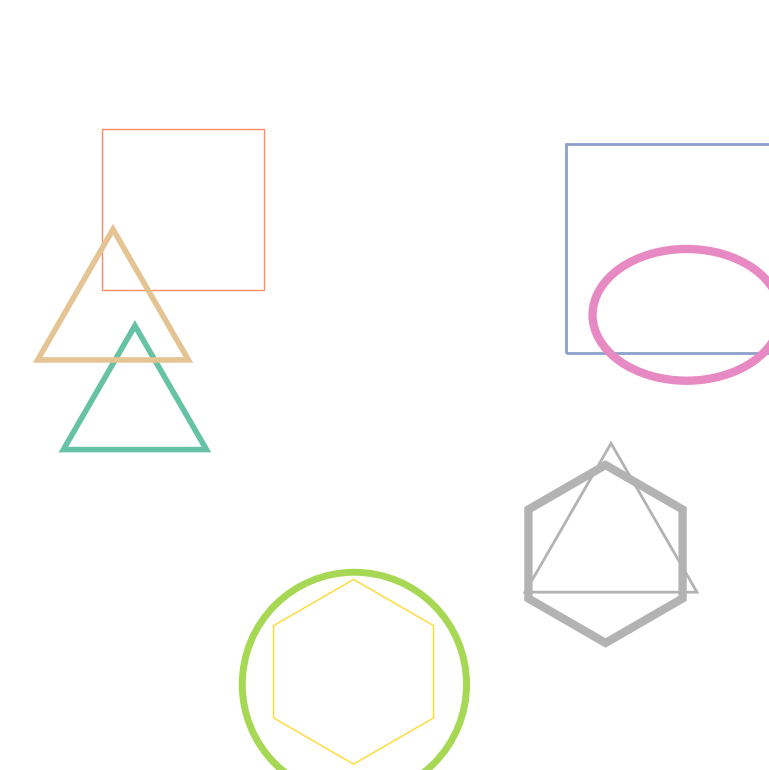[{"shape": "triangle", "thickness": 2, "radius": 0.54, "center": [0.175, 0.47]}, {"shape": "square", "thickness": 0.5, "radius": 0.52, "center": [0.238, 0.728]}, {"shape": "square", "thickness": 1, "radius": 0.68, "center": [0.872, 0.677]}, {"shape": "oval", "thickness": 3, "radius": 0.61, "center": [0.892, 0.591]}, {"shape": "circle", "thickness": 2.5, "radius": 0.73, "center": [0.46, 0.111]}, {"shape": "hexagon", "thickness": 0.5, "radius": 0.6, "center": [0.459, 0.128]}, {"shape": "triangle", "thickness": 2, "radius": 0.57, "center": [0.147, 0.589]}, {"shape": "triangle", "thickness": 1, "radius": 0.64, "center": [0.794, 0.295]}, {"shape": "hexagon", "thickness": 3, "radius": 0.58, "center": [0.786, 0.281]}]